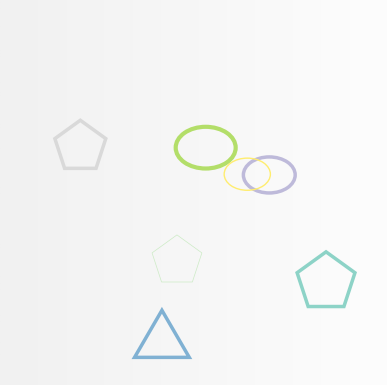[{"shape": "pentagon", "thickness": 2.5, "radius": 0.39, "center": [0.841, 0.267]}, {"shape": "oval", "thickness": 2.5, "radius": 0.33, "center": [0.695, 0.546]}, {"shape": "triangle", "thickness": 2.5, "radius": 0.41, "center": [0.418, 0.113]}, {"shape": "oval", "thickness": 3, "radius": 0.39, "center": [0.531, 0.616]}, {"shape": "pentagon", "thickness": 2.5, "radius": 0.35, "center": [0.207, 0.619]}, {"shape": "pentagon", "thickness": 0.5, "radius": 0.34, "center": [0.457, 0.322]}, {"shape": "oval", "thickness": 1, "radius": 0.3, "center": [0.638, 0.548]}]